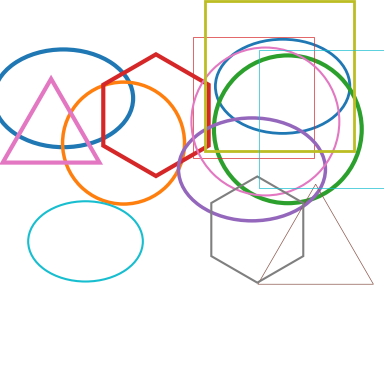[{"shape": "oval", "thickness": 2, "radius": 0.87, "center": [0.734, 0.776]}, {"shape": "oval", "thickness": 3, "radius": 0.91, "center": [0.164, 0.745]}, {"shape": "circle", "thickness": 2.5, "radius": 0.79, "center": [0.321, 0.628]}, {"shape": "circle", "thickness": 3, "radius": 0.96, "center": [0.748, 0.664]}, {"shape": "square", "thickness": 0.5, "radius": 0.79, "center": [0.659, 0.747]}, {"shape": "hexagon", "thickness": 3, "radius": 0.79, "center": [0.405, 0.701]}, {"shape": "oval", "thickness": 2.5, "radius": 0.95, "center": [0.654, 0.56]}, {"shape": "triangle", "thickness": 0.5, "radius": 0.87, "center": [0.82, 0.348]}, {"shape": "triangle", "thickness": 3, "radius": 0.73, "center": [0.133, 0.65]}, {"shape": "circle", "thickness": 1.5, "radius": 0.96, "center": [0.689, 0.684]}, {"shape": "hexagon", "thickness": 1.5, "radius": 0.69, "center": [0.668, 0.404]}, {"shape": "square", "thickness": 2, "radius": 0.97, "center": [0.726, 0.803]}, {"shape": "square", "thickness": 0.5, "radius": 0.89, "center": [0.852, 0.691]}, {"shape": "oval", "thickness": 1.5, "radius": 0.74, "center": [0.222, 0.373]}]